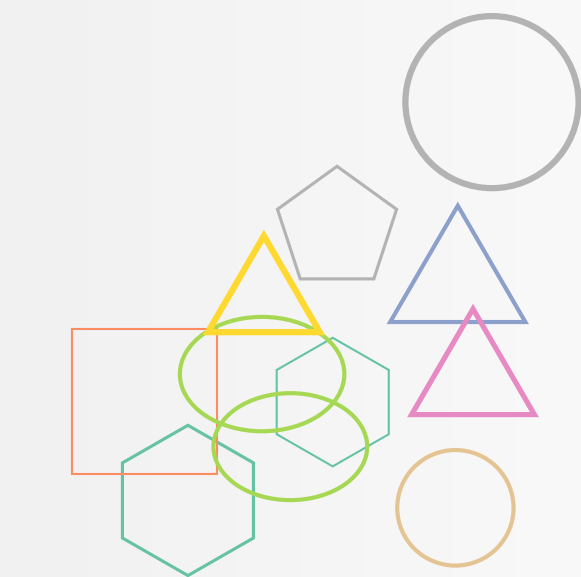[{"shape": "hexagon", "thickness": 1.5, "radius": 0.65, "center": [0.323, 0.133]}, {"shape": "hexagon", "thickness": 1, "radius": 0.56, "center": [0.572, 0.303]}, {"shape": "square", "thickness": 1, "radius": 0.63, "center": [0.249, 0.304]}, {"shape": "triangle", "thickness": 2, "radius": 0.67, "center": [0.788, 0.509]}, {"shape": "triangle", "thickness": 2.5, "radius": 0.61, "center": [0.814, 0.342]}, {"shape": "oval", "thickness": 2, "radius": 0.66, "center": [0.499, 0.226]}, {"shape": "oval", "thickness": 2, "radius": 0.71, "center": [0.451, 0.351]}, {"shape": "triangle", "thickness": 3, "radius": 0.56, "center": [0.454, 0.48]}, {"shape": "circle", "thickness": 2, "radius": 0.5, "center": [0.783, 0.12]}, {"shape": "circle", "thickness": 3, "radius": 0.74, "center": [0.846, 0.822]}, {"shape": "pentagon", "thickness": 1.5, "radius": 0.54, "center": [0.58, 0.603]}]